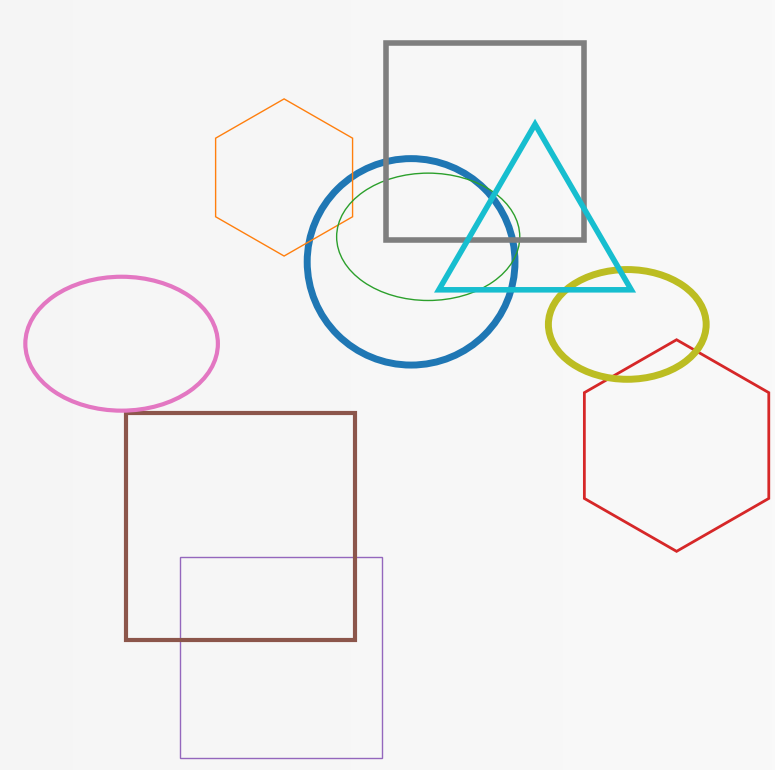[{"shape": "circle", "thickness": 2.5, "radius": 0.67, "center": [0.53, 0.66]}, {"shape": "hexagon", "thickness": 0.5, "radius": 0.51, "center": [0.367, 0.77]}, {"shape": "oval", "thickness": 0.5, "radius": 0.59, "center": [0.553, 0.692]}, {"shape": "hexagon", "thickness": 1, "radius": 0.69, "center": [0.873, 0.421]}, {"shape": "square", "thickness": 0.5, "radius": 0.65, "center": [0.362, 0.146]}, {"shape": "square", "thickness": 1.5, "radius": 0.74, "center": [0.311, 0.316]}, {"shape": "oval", "thickness": 1.5, "radius": 0.62, "center": [0.157, 0.554]}, {"shape": "square", "thickness": 2, "radius": 0.64, "center": [0.626, 0.816]}, {"shape": "oval", "thickness": 2.5, "radius": 0.51, "center": [0.809, 0.579]}, {"shape": "triangle", "thickness": 2, "radius": 0.72, "center": [0.69, 0.695]}]